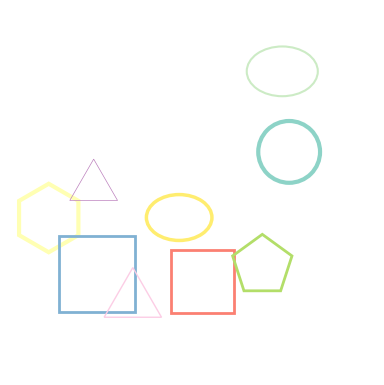[{"shape": "circle", "thickness": 3, "radius": 0.4, "center": [0.751, 0.605]}, {"shape": "hexagon", "thickness": 3, "radius": 0.44, "center": [0.127, 0.434]}, {"shape": "square", "thickness": 2, "radius": 0.41, "center": [0.526, 0.268]}, {"shape": "square", "thickness": 2, "radius": 0.49, "center": [0.251, 0.288]}, {"shape": "pentagon", "thickness": 2, "radius": 0.41, "center": [0.681, 0.31]}, {"shape": "triangle", "thickness": 1, "radius": 0.43, "center": [0.345, 0.219]}, {"shape": "triangle", "thickness": 0.5, "radius": 0.36, "center": [0.243, 0.515]}, {"shape": "oval", "thickness": 1.5, "radius": 0.46, "center": [0.733, 0.815]}, {"shape": "oval", "thickness": 2.5, "radius": 0.43, "center": [0.465, 0.435]}]